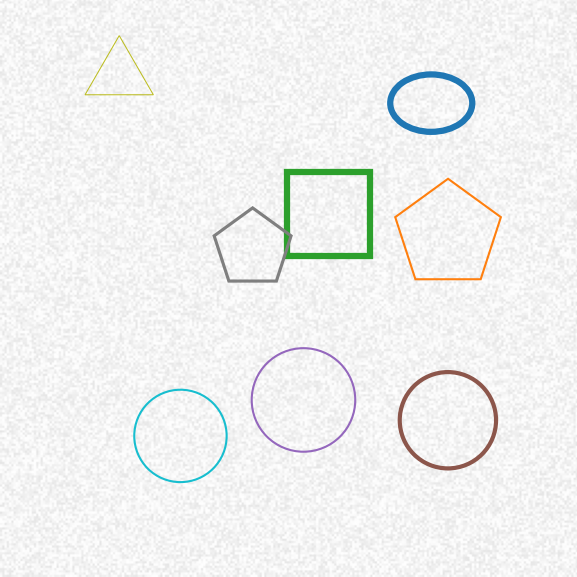[{"shape": "oval", "thickness": 3, "radius": 0.36, "center": [0.747, 0.821]}, {"shape": "pentagon", "thickness": 1, "radius": 0.48, "center": [0.776, 0.593]}, {"shape": "square", "thickness": 3, "radius": 0.36, "center": [0.569, 0.629]}, {"shape": "circle", "thickness": 1, "radius": 0.45, "center": [0.526, 0.307]}, {"shape": "circle", "thickness": 2, "radius": 0.42, "center": [0.776, 0.271]}, {"shape": "pentagon", "thickness": 1.5, "radius": 0.35, "center": [0.437, 0.569]}, {"shape": "triangle", "thickness": 0.5, "radius": 0.34, "center": [0.206, 0.869]}, {"shape": "circle", "thickness": 1, "radius": 0.4, "center": [0.312, 0.244]}]